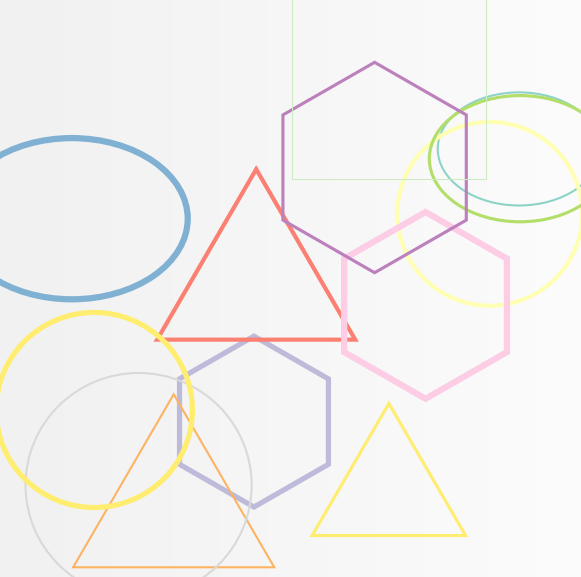[{"shape": "oval", "thickness": 1, "radius": 0.7, "center": [0.893, 0.741]}, {"shape": "circle", "thickness": 2, "radius": 0.8, "center": [0.843, 0.629]}, {"shape": "hexagon", "thickness": 2.5, "radius": 0.74, "center": [0.437, 0.269]}, {"shape": "triangle", "thickness": 2, "radius": 0.98, "center": [0.441, 0.509]}, {"shape": "oval", "thickness": 3, "radius": 1.0, "center": [0.124, 0.62]}, {"shape": "triangle", "thickness": 1, "radius": 1.0, "center": [0.299, 0.117]}, {"shape": "oval", "thickness": 1.5, "radius": 0.78, "center": [0.895, 0.724]}, {"shape": "hexagon", "thickness": 3, "radius": 0.81, "center": [0.732, 0.47]}, {"shape": "circle", "thickness": 1, "radius": 0.97, "center": [0.238, 0.159]}, {"shape": "hexagon", "thickness": 1.5, "radius": 0.91, "center": [0.644, 0.709]}, {"shape": "square", "thickness": 0.5, "radius": 0.83, "center": [0.669, 0.856]}, {"shape": "triangle", "thickness": 1.5, "radius": 0.76, "center": [0.669, 0.148]}, {"shape": "circle", "thickness": 2.5, "radius": 0.84, "center": [0.162, 0.289]}]